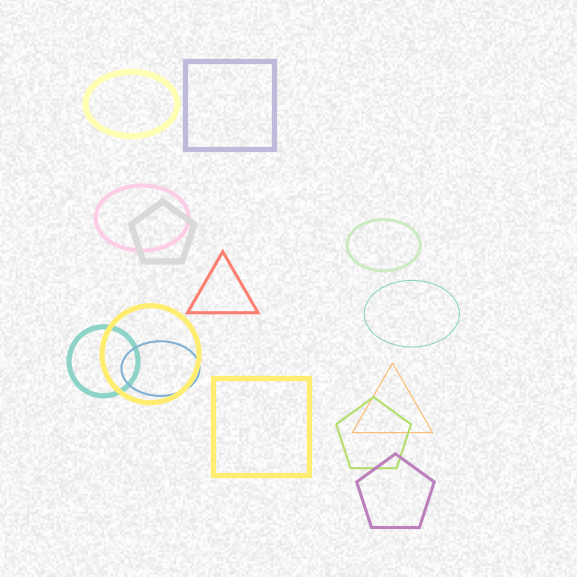[{"shape": "circle", "thickness": 2.5, "radius": 0.3, "center": [0.179, 0.373]}, {"shape": "oval", "thickness": 0.5, "radius": 0.41, "center": [0.713, 0.456]}, {"shape": "oval", "thickness": 3, "radius": 0.4, "center": [0.228, 0.819]}, {"shape": "square", "thickness": 2.5, "radius": 0.38, "center": [0.397, 0.817]}, {"shape": "triangle", "thickness": 1.5, "radius": 0.35, "center": [0.386, 0.493]}, {"shape": "oval", "thickness": 1, "radius": 0.34, "center": [0.278, 0.361]}, {"shape": "triangle", "thickness": 0.5, "radius": 0.4, "center": [0.68, 0.29]}, {"shape": "pentagon", "thickness": 1, "radius": 0.34, "center": [0.647, 0.243]}, {"shape": "oval", "thickness": 2, "radius": 0.4, "center": [0.246, 0.622]}, {"shape": "pentagon", "thickness": 3, "radius": 0.29, "center": [0.282, 0.593]}, {"shape": "pentagon", "thickness": 1.5, "radius": 0.35, "center": [0.685, 0.143]}, {"shape": "oval", "thickness": 1.5, "radius": 0.32, "center": [0.664, 0.575]}, {"shape": "square", "thickness": 2.5, "radius": 0.42, "center": [0.452, 0.26]}, {"shape": "circle", "thickness": 2.5, "radius": 0.42, "center": [0.261, 0.386]}]